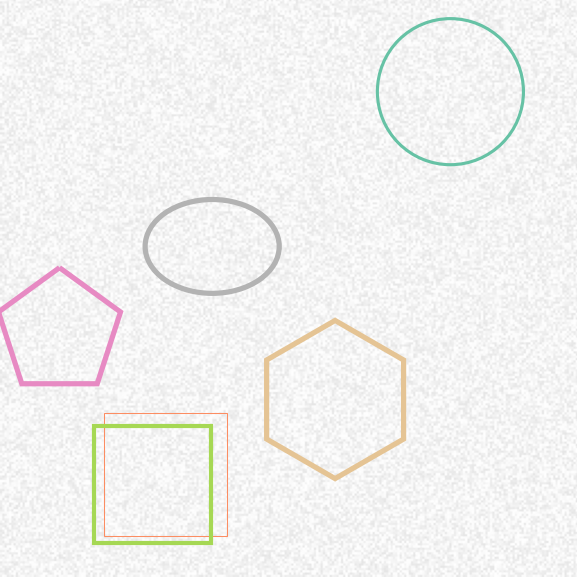[{"shape": "circle", "thickness": 1.5, "radius": 0.63, "center": [0.78, 0.84]}, {"shape": "square", "thickness": 0.5, "radius": 0.53, "center": [0.287, 0.178]}, {"shape": "pentagon", "thickness": 2.5, "radius": 0.56, "center": [0.103, 0.425]}, {"shape": "square", "thickness": 2, "radius": 0.5, "center": [0.264, 0.16]}, {"shape": "hexagon", "thickness": 2.5, "radius": 0.68, "center": [0.58, 0.307]}, {"shape": "oval", "thickness": 2.5, "radius": 0.58, "center": [0.367, 0.572]}]